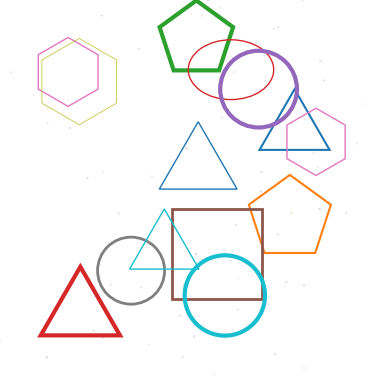[{"shape": "triangle", "thickness": 1.5, "radius": 0.53, "center": [0.765, 0.663]}, {"shape": "triangle", "thickness": 1, "radius": 0.58, "center": [0.515, 0.567]}, {"shape": "pentagon", "thickness": 1.5, "radius": 0.56, "center": [0.753, 0.434]}, {"shape": "pentagon", "thickness": 3, "radius": 0.5, "center": [0.51, 0.898]}, {"shape": "oval", "thickness": 1, "radius": 0.55, "center": [0.6, 0.819]}, {"shape": "triangle", "thickness": 3, "radius": 0.59, "center": [0.209, 0.188]}, {"shape": "circle", "thickness": 3, "radius": 0.5, "center": [0.672, 0.769]}, {"shape": "square", "thickness": 2, "radius": 0.59, "center": [0.564, 0.34]}, {"shape": "hexagon", "thickness": 1, "radius": 0.45, "center": [0.177, 0.813]}, {"shape": "hexagon", "thickness": 1, "radius": 0.44, "center": [0.821, 0.632]}, {"shape": "circle", "thickness": 2, "radius": 0.44, "center": [0.34, 0.297]}, {"shape": "hexagon", "thickness": 0.5, "radius": 0.56, "center": [0.206, 0.788]}, {"shape": "circle", "thickness": 3, "radius": 0.52, "center": [0.584, 0.233]}, {"shape": "triangle", "thickness": 1, "radius": 0.52, "center": [0.427, 0.353]}]